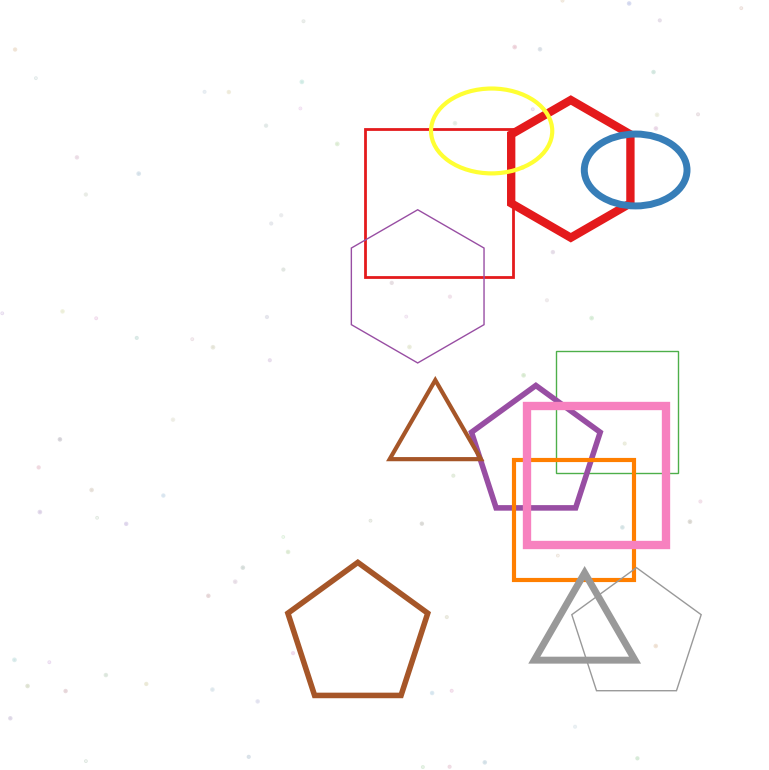[{"shape": "square", "thickness": 1, "radius": 0.48, "center": [0.57, 0.736]}, {"shape": "hexagon", "thickness": 3, "radius": 0.45, "center": [0.741, 0.781]}, {"shape": "oval", "thickness": 2.5, "radius": 0.33, "center": [0.826, 0.779]}, {"shape": "square", "thickness": 0.5, "radius": 0.39, "center": [0.801, 0.465]}, {"shape": "pentagon", "thickness": 2, "radius": 0.44, "center": [0.696, 0.411]}, {"shape": "hexagon", "thickness": 0.5, "radius": 0.5, "center": [0.542, 0.628]}, {"shape": "square", "thickness": 1.5, "radius": 0.39, "center": [0.746, 0.325]}, {"shape": "oval", "thickness": 1.5, "radius": 0.39, "center": [0.638, 0.83]}, {"shape": "triangle", "thickness": 1.5, "radius": 0.34, "center": [0.565, 0.438]}, {"shape": "pentagon", "thickness": 2, "radius": 0.48, "center": [0.465, 0.174]}, {"shape": "square", "thickness": 3, "radius": 0.45, "center": [0.775, 0.382]}, {"shape": "pentagon", "thickness": 0.5, "radius": 0.44, "center": [0.827, 0.174]}, {"shape": "triangle", "thickness": 2.5, "radius": 0.38, "center": [0.759, 0.18]}]